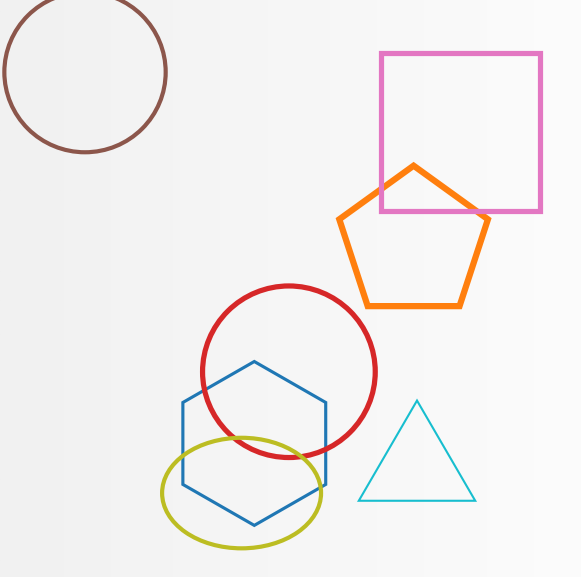[{"shape": "hexagon", "thickness": 1.5, "radius": 0.71, "center": [0.437, 0.231]}, {"shape": "pentagon", "thickness": 3, "radius": 0.67, "center": [0.712, 0.578]}, {"shape": "circle", "thickness": 2.5, "radius": 0.74, "center": [0.497, 0.355]}, {"shape": "circle", "thickness": 2, "radius": 0.69, "center": [0.146, 0.874]}, {"shape": "square", "thickness": 2.5, "radius": 0.68, "center": [0.792, 0.77]}, {"shape": "oval", "thickness": 2, "radius": 0.68, "center": [0.416, 0.145]}, {"shape": "triangle", "thickness": 1, "radius": 0.58, "center": [0.717, 0.19]}]